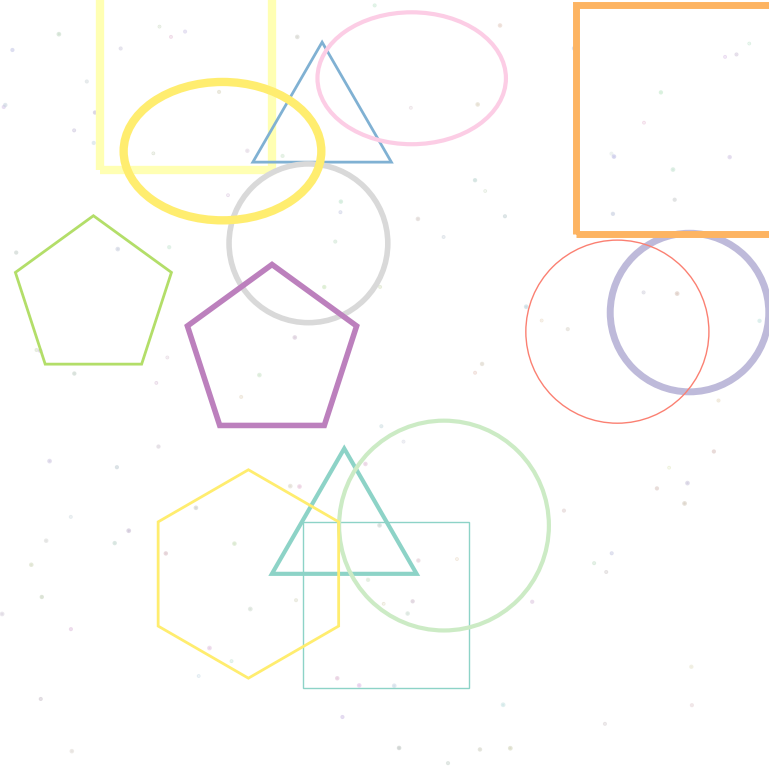[{"shape": "triangle", "thickness": 1.5, "radius": 0.54, "center": [0.447, 0.309]}, {"shape": "square", "thickness": 0.5, "radius": 0.54, "center": [0.501, 0.214]}, {"shape": "square", "thickness": 3, "radius": 0.56, "center": [0.241, 0.891]}, {"shape": "circle", "thickness": 2.5, "radius": 0.51, "center": [0.895, 0.594]}, {"shape": "circle", "thickness": 0.5, "radius": 0.59, "center": [0.802, 0.569]}, {"shape": "triangle", "thickness": 1, "radius": 0.52, "center": [0.418, 0.841]}, {"shape": "square", "thickness": 2.5, "radius": 0.74, "center": [0.897, 0.845]}, {"shape": "pentagon", "thickness": 1, "radius": 0.53, "center": [0.121, 0.613]}, {"shape": "oval", "thickness": 1.5, "radius": 0.61, "center": [0.535, 0.898]}, {"shape": "circle", "thickness": 2, "radius": 0.52, "center": [0.401, 0.684]}, {"shape": "pentagon", "thickness": 2, "radius": 0.58, "center": [0.353, 0.541]}, {"shape": "circle", "thickness": 1.5, "radius": 0.68, "center": [0.577, 0.317]}, {"shape": "oval", "thickness": 3, "radius": 0.64, "center": [0.289, 0.804]}, {"shape": "hexagon", "thickness": 1, "radius": 0.68, "center": [0.323, 0.255]}]